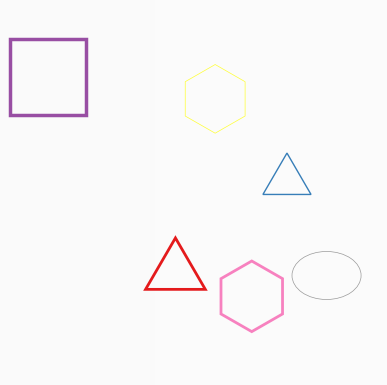[{"shape": "triangle", "thickness": 2, "radius": 0.45, "center": [0.453, 0.293]}, {"shape": "triangle", "thickness": 1, "radius": 0.36, "center": [0.741, 0.531]}, {"shape": "square", "thickness": 2.5, "radius": 0.49, "center": [0.123, 0.8]}, {"shape": "hexagon", "thickness": 0.5, "radius": 0.45, "center": [0.555, 0.743]}, {"shape": "hexagon", "thickness": 2, "radius": 0.46, "center": [0.65, 0.23]}, {"shape": "oval", "thickness": 0.5, "radius": 0.45, "center": [0.843, 0.284]}]